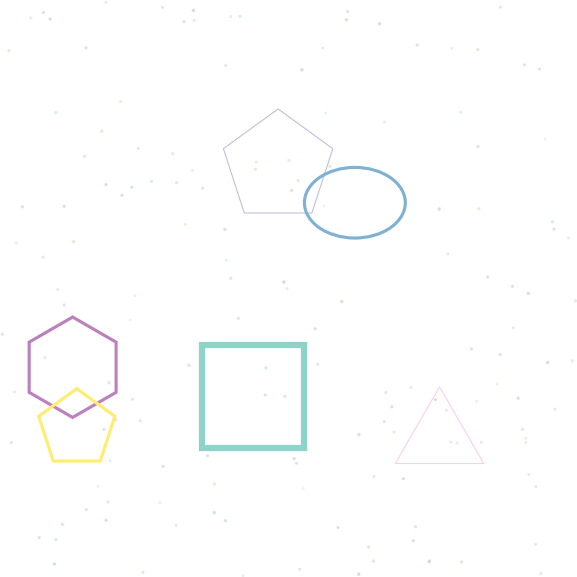[{"shape": "square", "thickness": 3, "radius": 0.44, "center": [0.438, 0.313]}, {"shape": "pentagon", "thickness": 0.5, "radius": 0.5, "center": [0.482, 0.711]}, {"shape": "oval", "thickness": 1.5, "radius": 0.44, "center": [0.614, 0.648]}, {"shape": "triangle", "thickness": 0.5, "radius": 0.44, "center": [0.761, 0.241]}, {"shape": "hexagon", "thickness": 1.5, "radius": 0.43, "center": [0.126, 0.363]}, {"shape": "pentagon", "thickness": 1.5, "radius": 0.35, "center": [0.133, 0.257]}]